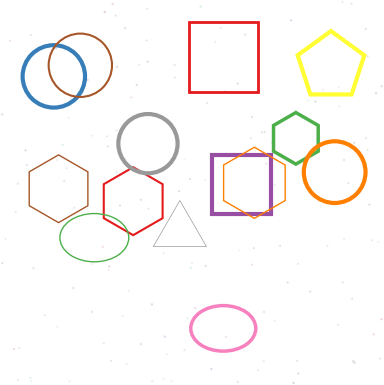[{"shape": "square", "thickness": 2, "radius": 0.45, "center": [0.581, 0.852]}, {"shape": "hexagon", "thickness": 1.5, "radius": 0.44, "center": [0.346, 0.477]}, {"shape": "circle", "thickness": 3, "radius": 0.41, "center": [0.14, 0.802]}, {"shape": "hexagon", "thickness": 2.5, "radius": 0.33, "center": [0.768, 0.641]}, {"shape": "oval", "thickness": 1, "radius": 0.45, "center": [0.245, 0.383]}, {"shape": "square", "thickness": 3, "radius": 0.38, "center": [0.628, 0.521]}, {"shape": "circle", "thickness": 3, "radius": 0.4, "center": [0.869, 0.553]}, {"shape": "hexagon", "thickness": 1, "radius": 0.46, "center": [0.661, 0.525]}, {"shape": "pentagon", "thickness": 3, "radius": 0.46, "center": [0.86, 0.828]}, {"shape": "circle", "thickness": 1.5, "radius": 0.41, "center": [0.209, 0.83]}, {"shape": "hexagon", "thickness": 1, "radius": 0.44, "center": [0.152, 0.51]}, {"shape": "oval", "thickness": 2.5, "radius": 0.42, "center": [0.58, 0.147]}, {"shape": "triangle", "thickness": 0.5, "radius": 0.4, "center": [0.467, 0.399]}, {"shape": "circle", "thickness": 3, "radius": 0.38, "center": [0.384, 0.627]}]